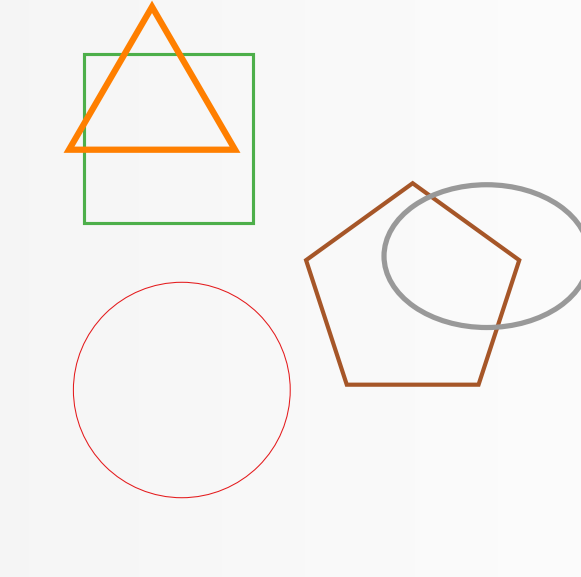[{"shape": "circle", "thickness": 0.5, "radius": 0.93, "center": [0.313, 0.324]}, {"shape": "square", "thickness": 1.5, "radius": 0.73, "center": [0.29, 0.759]}, {"shape": "triangle", "thickness": 3, "radius": 0.82, "center": [0.262, 0.822]}, {"shape": "pentagon", "thickness": 2, "radius": 0.96, "center": [0.71, 0.489]}, {"shape": "oval", "thickness": 2.5, "radius": 0.88, "center": [0.837, 0.556]}]